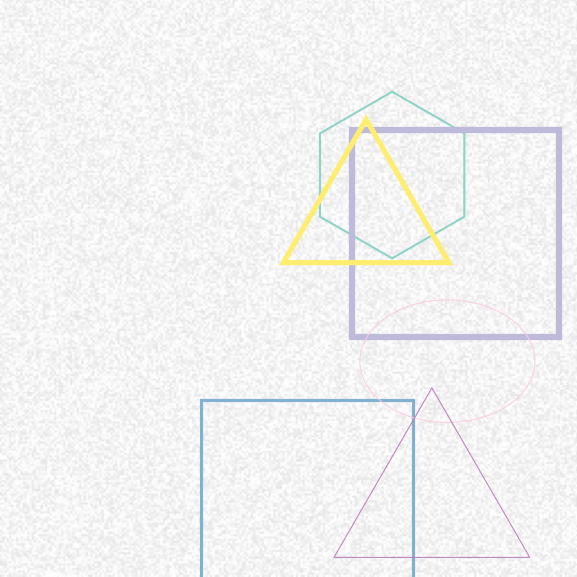[{"shape": "hexagon", "thickness": 1, "radius": 0.72, "center": [0.679, 0.696]}, {"shape": "square", "thickness": 3, "radius": 0.9, "center": [0.789, 0.595]}, {"shape": "square", "thickness": 1.5, "radius": 0.91, "center": [0.532, 0.123]}, {"shape": "oval", "thickness": 0.5, "radius": 0.76, "center": [0.775, 0.374]}, {"shape": "triangle", "thickness": 0.5, "radius": 0.98, "center": [0.748, 0.132]}, {"shape": "triangle", "thickness": 2.5, "radius": 0.83, "center": [0.634, 0.627]}]